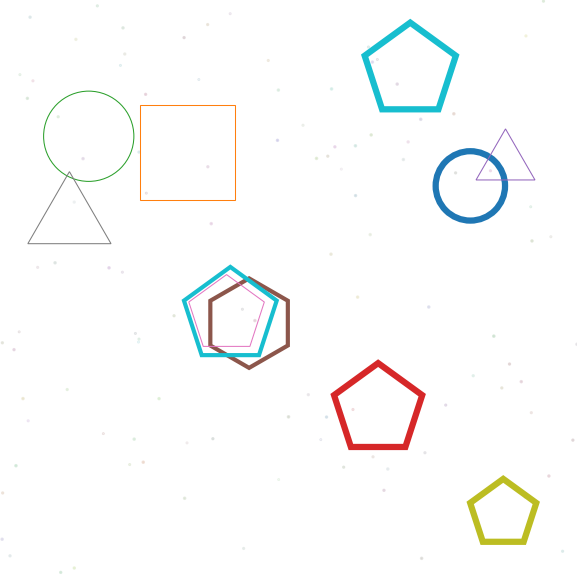[{"shape": "circle", "thickness": 3, "radius": 0.3, "center": [0.814, 0.677]}, {"shape": "square", "thickness": 0.5, "radius": 0.41, "center": [0.325, 0.735]}, {"shape": "circle", "thickness": 0.5, "radius": 0.39, "center": [0.154, 0.763]}, {"shape": "pentagon", "thickness": 3, "radius": 0.4, "center": [0.655, 0.29]}, {"shape": "triangle", "thickness": 0.5, "radius": 0.29, "center": [0.875, 0.717]}, {"shape": "hexagon", "thickness": 2, "radius": 0.39, "center": [0.431, 0.44]}, {"shape": "pentagon", "thickness": 0.5, "radius": 0.34, "center": [0.392, 0.455]}, {"shape": "triangle", "thickness": 0.5, "radius": 0.42, "center": [0.12, 0.619]}, {"shape": "pentagon", "thickness": 3, "radius": 0.3, "center": [0.871, 0.11]}, {"shape": "pentagon", "thickness": 2, "radius": 0.42, "center": [0.399, 0.452]}, {"shape": "pentagon", "thickness": 3, "radius": 0.41, "center": [0.71, 0.877]}]